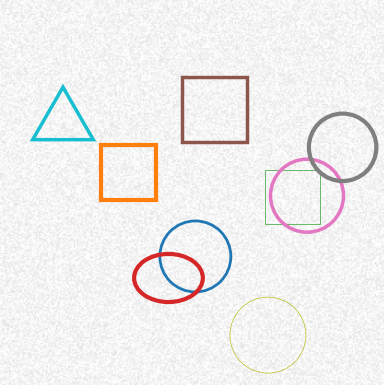[{"shape": "circle", "thickness": 2, "radius": 0.46, "center": [0.507, 0.334]}, {"shape": "square", "thickness": 3, "radius": 0.36, "center": [0.333, 0.552]}, {"shape": "square", "thickness": 0.5, "radius": 0.35, "center": [0.76, 0.488]}, {"shape": "oval", "thickness": 3, "radius": 0.45, "center": [0.438, 0.278]}, {"shape": "square", "thickness": 2.5, "radius": 0.42, "center": [0.558, 0.716]}, {"shape": "circle", "thickness": 2.5, "radius": 0.47, "center": [0.797, 0.492]}, {"shape": "circle", "thickness": 3, "radius": 0.44, "center": [0.89, 0.617]}, {"shape": "circle", "thickness": 0.5, "radius": 0.49, "center": [0.696, 0.129]}, {"shape": "triangle", "thickness": 2.5, "radius": 0.45, "center": [0.164, 0.683]}]